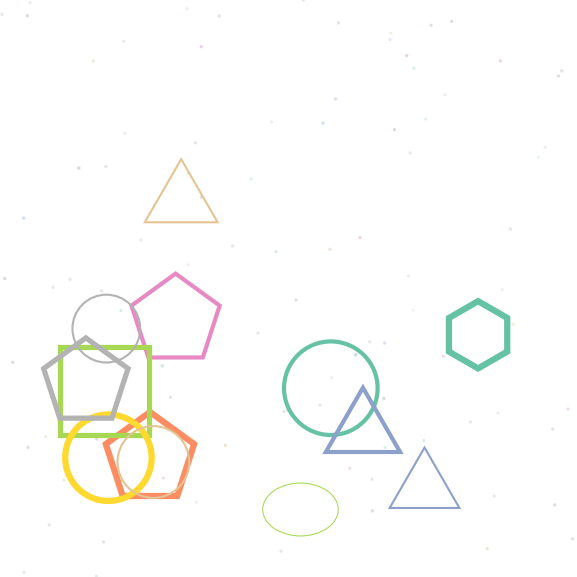[{"shape": "hexagon", "thickness": 3, "radius": 0.29, "center": [0.828, 0.419]}, {"shape": "circle", "thickness": 2, "radius": 0.41, "center": [0.573, 0.327]}, {"shape": "pentagon", "thickness": 3, "radius": 0.4, "center": [0.26, 0.205]}, {"shape": "triangle", "thickness": 1, "radius": 0.35, "center": [0.735, 0.154]}, {"shape": "triangle", "thickness": 2, "radius": 0.37, "center": [0.628, 0.254]}, {"shape": "pentagon", "thickness": 2, "radius": 0.4, "center": [0.304, 0.445]}, {"shape": "oval", "thickness": 0.5, "radius": 0.33, "center": [0.52, 0.117]}, {"shape": "square", "thickness": 2.5, "radius": 0.38, "center": [0.181, 0.322]}, {"shape": "circle", "thickness": 3, "radius": 0.37, "center": [0.188, 0.207]}, {"shape": "triangle", "thickness": 1, "radius": 0.36, "center": [0.314, 0.651]}, {"shape": "circle", "thickness": 1, "radius": 0.31, "center": [0.266, 0.199]}, {"shape": "circle", "thickness": 1, "radius": 0.29, "center": [0.184, 0.43]}, {"shape": "pentagon", "thickness": 2.5, "radius": 0.38, "center": [0.149, 0.337]}]